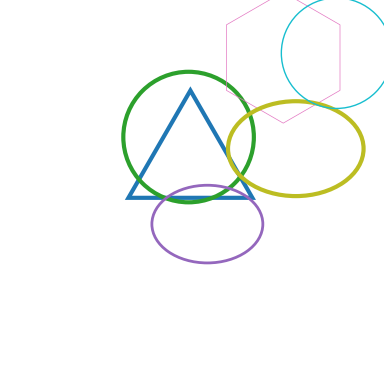[{"shape": "triangle", "thickness": 3, "radius": 0.93, "center": [0.495, 0.579]}, {"shape": "circle", "thickness": 3, "radius": 0.85, "center": [0.49, 0.644]}, {"shape": "oval", "thickness": 2, "radius": 0.72, "center": [0.539, 0.418]}, {"shape": "hexagon", "thickness": 0.5, "radius": 0.85, "center": [0.736, 0.85]}, {"shape": "oval", "thickness": 3, "radius": 0.88, "center": [0.768, 0.614]}, {"shape": "circle", "thickness": 1, "radius": 0.72, "center": [0.874, 0.862]}]